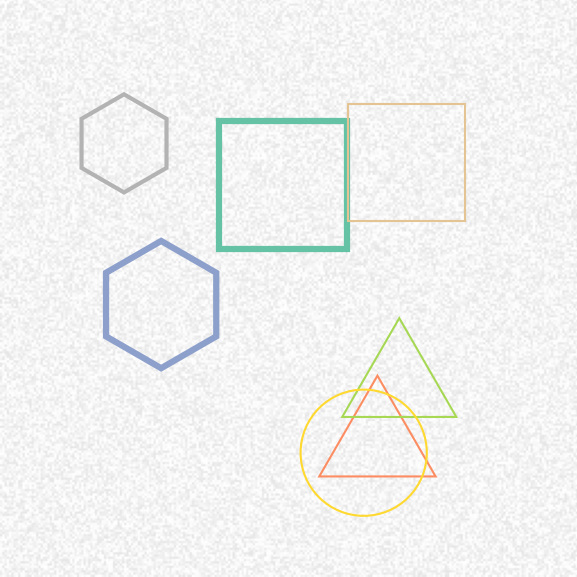[{"shape": "square", "thickness": 3, "radius": 0.55, "center": [0.49, 0.679]}, {"shape": "triangle", "thickness": 1, "radius": 0.58, "center": [0.654, 0.232]}, {"shape": "hexagon", "thickness": 3, "radius": 0.55, "center": [0.279, 0.472]}, {"shape": "triangle", "thickness": 1, "radius": 0.57, "center": [0.691, 0.334]}, {"shape": "circle", "thickness": 1, "radius": 0.55, "center": [0.63, 0.215]}, {"shape": "square", "thickness": 1, "radius": 0.51, "center": [0.704, 0.718]}, {"shape": "hexagon", "thickness": 2, "radius": 0.42, "center": [0.215, 0.751]}]